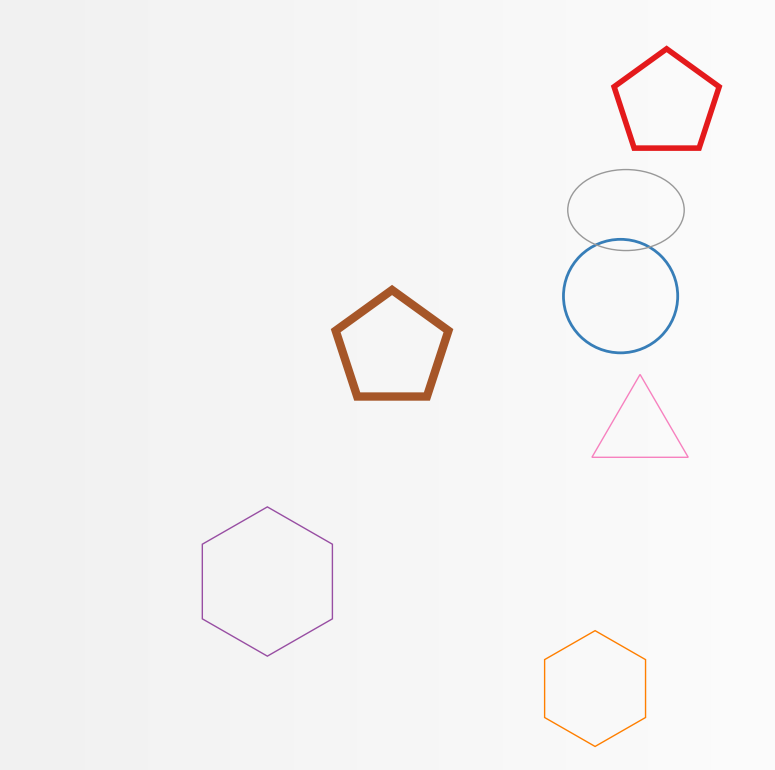[{"shape": "pentagon", "thickness": 2, "radius": 0.36, "center": [0.86, 0.865]}, {"shape": "circle", "thickness": 1, "radius": 0.37, "center": [0.801, 0.615]}, {"shape": "hexagon", "thickness": 0.5, "radius": 0.48, "center": [0.345, 0.245]}, {"shape": "hexagon", "thickness": 0.5, "radius": 0.38, "center": [0.768, 0.106]}, {"shape": "pentagon", "thickness": 3, "radius": 0.38, "center": [0.506, 0.547]}, {"shape": "triangle", "thickness": 0.5, "radius": 0.36, "center": [0.826, 0.442]}, {"shape": "oval", "thickness": 0.5, "radius": 0.38, "center": [0.808, 0.727]}]